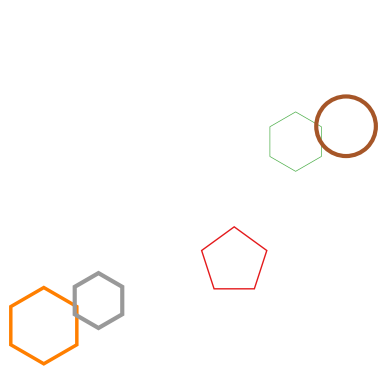[{"shape": "pentagon", "thickness": 1, "radius": 0.44, "center": [0.608, 0.322]}, {"shape": "hexagon", "thickness": 0.5, "radius": 0.39, "center": [0.768, 0.632]}, {"shape": "hexagon", "thickness": 2.5, "radius": 0.5, "center": [0.114, 0.154]}, {"shape": "circle", "thickness": 3, "radius": 0.39, "center": [0.899, 0.672]}, {"shape": "hexagon", "thickness": 3, "radius": 0.36, "center": [0.256, 0.219]}]